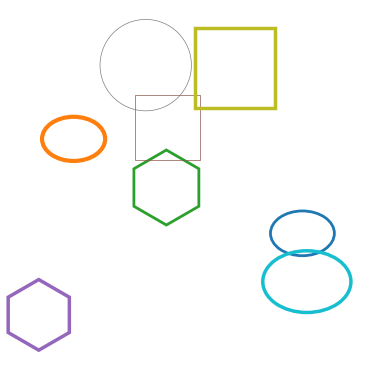[{"shape": "oval", "thickness": 2, "radius": 0.42, "center": [0.786, 0.394]}, {"shape": "oval", "thickness": 3, "radius": 0.41, "center": [0.191, 0.639]}, {"shape": "hexagon", "thickness": 2, "radius": 0.49, "center": [0.432, 0.513]}, {"shape": "hexagon", "thickness": 2.5, "radius": 0.46, "center": [0.101, 0.182]}, {"shape": "square", "thickness": 0.5, "radius": 0.42, "center": [0.436, 0.669]}, {"shape": "circle", "thickness": 0.5, "radius": 0.59, "center": [0.378, 0.831]}, {"shape": "square", "thickness": 2.5, "radius": 0.52, "center": [0.611, 0.823]}, {"shape": "oval", "thickness": 2.5, "radius": 0.57, "center": [0.797, 0.268]}]